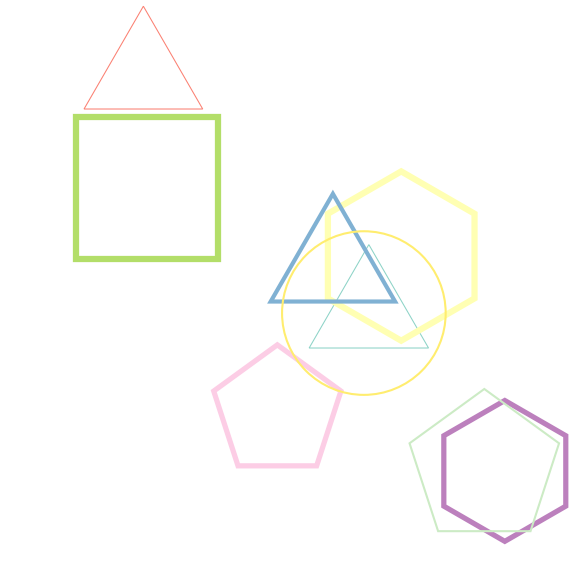[{"shape": "triangle", "thickness": 0.5, "radius": 0.6, "center": [0.639, 0.456]}, {"shape": "hexagon", "thickness": 3, "radius": 0.73, "center": [0.695, 0.556]}, {"shape": "triangle", "thickness": 0.5, "radius": 0.59, "center": [0.248, 0.87]}, {"shape": "triangle", "thickness": 2, "radius": 0.62, "center": [0.576, 0.539]}, {"shape": "square", "thickness": 3, "radius": 0.61, "center": [0.255, 0.674]}, {"shape": "pentagon", "thickness": 2.5, "radius": 0.58, "center": [0.48, 0.286]}, {"shape": "hexagon", "thickness": 2.5, "radius": 0.61, "center": [0.874, 0.184]}, {"shape": "pentagon", "thickness": 1, "radius": 0.68, "center": [0.839, 0.189]}, {"shape": "circle", "thickness": 1, "radius": 0.71, "center": [0.63, 0.457]}]